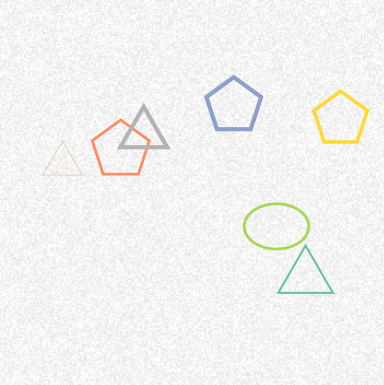[{"shape": "triangle", "thickness": 1.5, "radius": 0.41, "center": [0.794, 0.28]}, {"shape": "pentagon", "thickness": 2, "radius": 0.39, "center": [0.314, 0.611]}, {"shape": "pentagon", "thickness": 3, "radius": 0.37, "center": [0.607, 0.725]}, {"shape": "oval", "thickness": 2, "radius": 0.42, "center": [0.718, 0.412]}, {"shape": "pentagon", "thickness": 2.5, "radius": 0.36, "center": [0.885, 0.69]}, {"shape": "triangle", "thickness": 0.5, "radius": 0.3, "center": [0.162, 0.575]}, {"shape": "triangle", "thickness": 3, "radius": 0.35, "center": [0.373, 0.653]}]